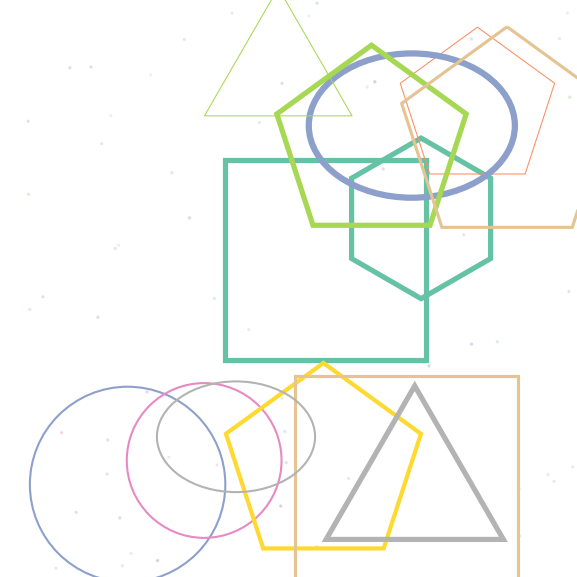[{"shape": "square", "thickness": 2.5, "radius": 0.87, "center": [0.564, 0.549]}, {"shape": "hexagon", "thickness": 2.5, "radius": 0.7, "center": [0.729, 0.621]}, {"shape": "pentagon", "thickness": 0.5, "radius": 0.7, "center": [0.827, 0.812]}, {"shape": "circle", "thickness": 1, "radius": 0.85, "center": [0.221, 0.16]}, {"shape": "oval", "thickness": 3, "radius": 0.89, "center": [0.713, 0.782]}, {"shape": "circle", "thickness": 1, "radius": 0.67, "center": [0.354, 0.202]}, {"shape": "pentagon", "thickness": 2.5, "radius": 0.86, "center": [0.643, 0.748]}, {"shape": "triangle", "thickness": 0.5, "radius": 0.74, "center": [0.482, 0.872]}, {"shape": "pentagon", "thickness": 2, "radius": 0.89, "center": [0.56, 0.193]}, {"shape": "pentagon", "thickness": 1.5, "radius": 0.96, "center": [0.878, 0.761]}, {"shape": "square", "thickness": 1.5, "radius": 0.97, "center": [0.704, 0.155]}, {"shape": "oval", "thickness": 1, "radius": 0.68, "center": [0.409, 0.243]}, {"shape": "triangle", "thickness": 2.5, "radius": 0.89, "center": [0.718, 0.154]}]